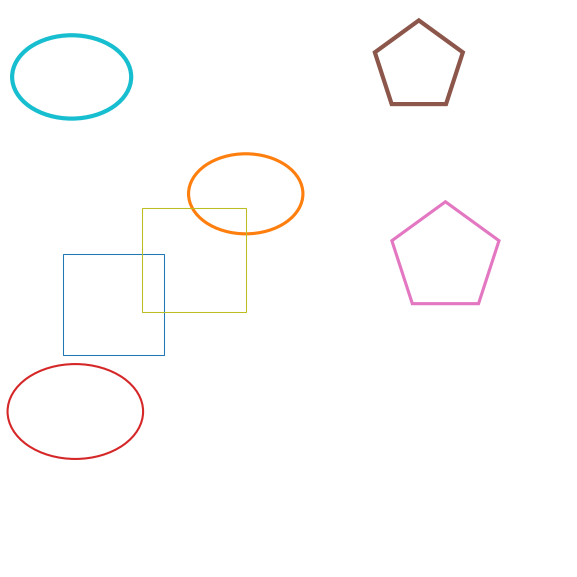[{"shape": "square", "thickness": 0.5, "radius": 0.44, "center": [0.196, 0.471]}, {"shape": "oval", "thickness": 1.5, "radius": 0.5, "center": [0.426, 0.664]}, {"shape": "oval", "thickness": 1, "radius": 0.59, "center": [0.13, 0.287]}, {"shape": "pentagon", "thickness": 2, "radius": 0.4, "center": [0.725, 0.884]}, {"shape": "pentagon", "thickness": 1.5, "radius": 0.49, "center": [0.771, 0.552]}, {"shape": "square", "thickness": 0.5, "radius": 0.45, "center": [0.336, 0.549]}, {"shape": "oval", "thickness": 2, "radius": 0.52, "center": [0.124, 0.866]}]